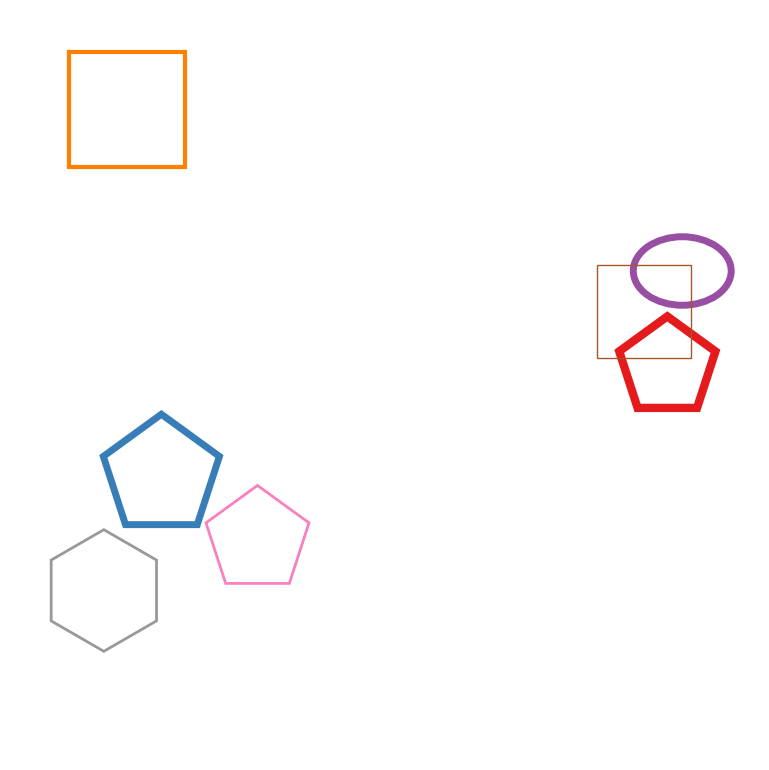[{"shape": "pentagon", "thickness": 3, "radius": 0.33, "center": [0.867, 0.523]}, {"shape": "pentagon", "thickness": 2.5, "radius": 0.4, "center": [0.21, 0.383]}, {"shape": "oval", "thickness": 2.5, "radius": 0.32, "center": [0.886, 0.648]}, {"shape": "square", "thickness": 1.5, "radius": 0.38, "center": [0.165, 0.858]}, {"shape": "square", "thickness": 0.5, "radius": 0.3, "center": [0.836, 0.596]}, {"shape": "pentagon", "thickness": 1, "radius": 0.35, "center": [0.334, 0.299]}, {"shape": "hexagon", "thickness": 1, "radius": 0.39, "center": [0.135, 0.233]}]